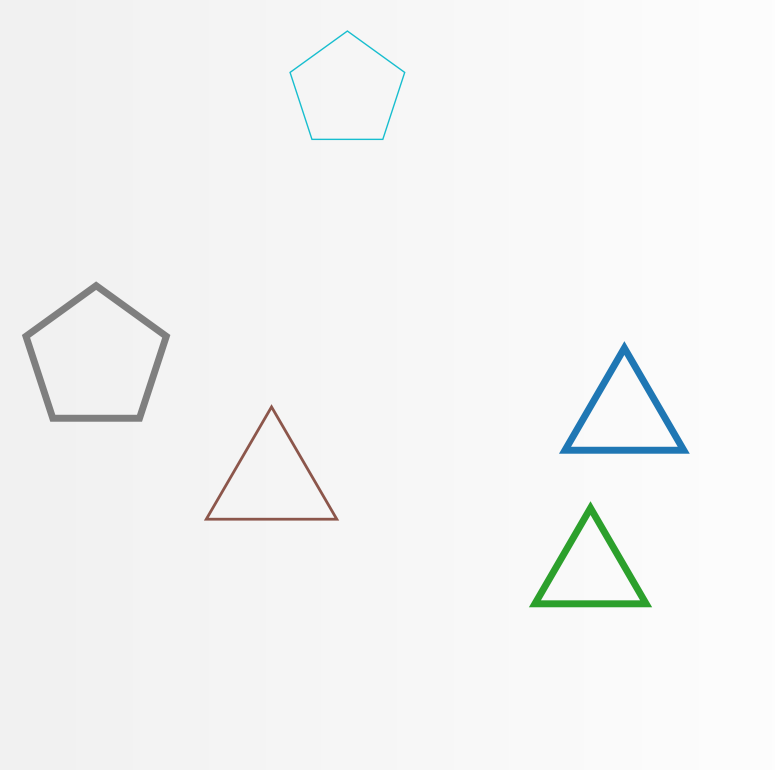[{"shape": "triangle", "thickness": 2.5, "radius": 0.44, "center": [0.806, 0.46]}, {"shape": "triangle", "thickness": 2.5, "radius": 0.41, "center": [0.762, 0.257]}, {"shape": "triangle", "thickness": 1, "radius": 0.49, "center": [0.35, 0.374]}, {"shape": "pentagon", "thickness": 2.5, "radius": 0.48, "center": [0.124, 0.534]}, {"shape": "pentagon", "thickness": 0.5, "radius": 0.39, "center": [0.448, 0.882]}]